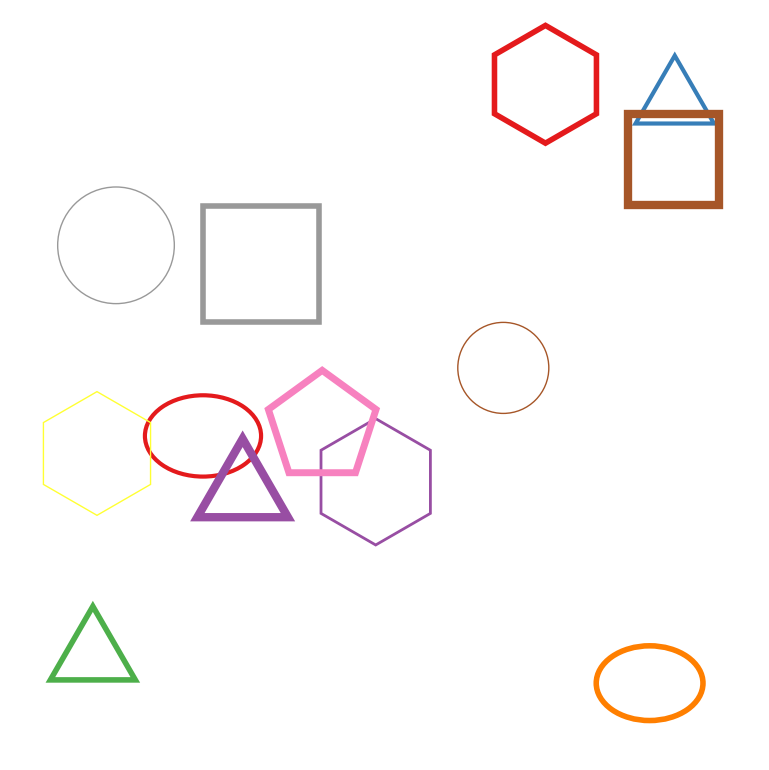[{"shape": "oval", "thickness": 1.5, "radius": 0.38, "center": [0.264, 0.434]}, {"shape": "hexagon", "thickness": 2, "radius": 0.38, "center": [0.708, 0.891]}, {"shape": "triangle", "thickness": 1.5, "radius": 0.29, "center": [0.876, 0.869]}, {"shape": "triangle", "thickness": 2, "radius": 0.32, "center": [0.121, 0.149]}, {"shape": "triangle", "thickness": 3, "radius": 0.34, "center": [0.315, 0.362]}, {"shape": "hexagon", "thickness": 1, "radius": 0.41, "center": [0.488, 0.374]}, {"shape": "oval", "thickness": 2, "radius": 0.35, "center": [0.844, 0.113]}, {"shape": "hexagon", "thickness": 0.5, "radius": 0.4, "center": [0.126, 0.411]}, {"shape": "square", "thickness": 3, "radius": 0.3, "center": [0.875, 0.793]}, {"shape": "circle", "thickness": 0.5, "radius": 0.3, "center": [0.654, 0.522]}, {"shape": "pentagon", "thickness": 2.5, "radius": 0.37, "center": [0.418, 0.446]}, {"shape": "square", "thickness": 2, "radius": 0.38, "center": [0.339, 0.657]}, {"shape": "circle", "thickness": 0.5, "radius": 0.38, "center": [0.151, 0.681]}]